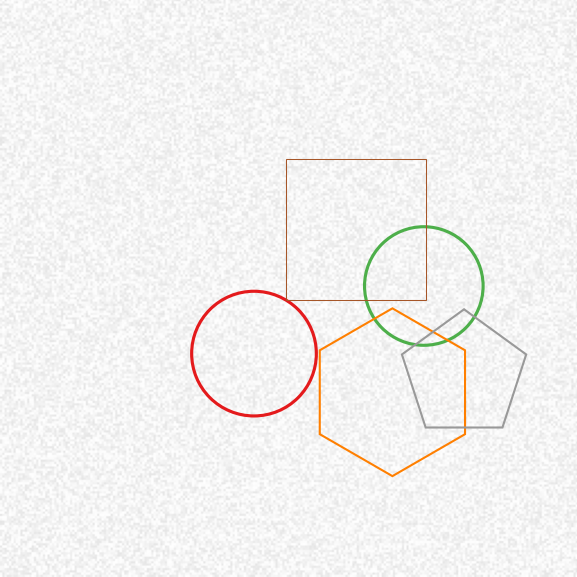[{"shape": "circle", "thickness": 1.5, "radius": 0.54, "center": [0.44, 0.387]}, {"shape": "circle", "thickness": 1.5, "radius": 0.51, "center": [0.734, 0.504]}, {"shape": "hexagon", "thickness": 1, "radius": 0.73, "center": [0.679, 0.32]}, {"shape": "square", "thickness": 0.5, "radius": 0.61, "center": [0.616, 0.602]}, {"shape": "pentagon", "thickness": 1, "radius": 0.57, "center": [0.804, 0.35]}]